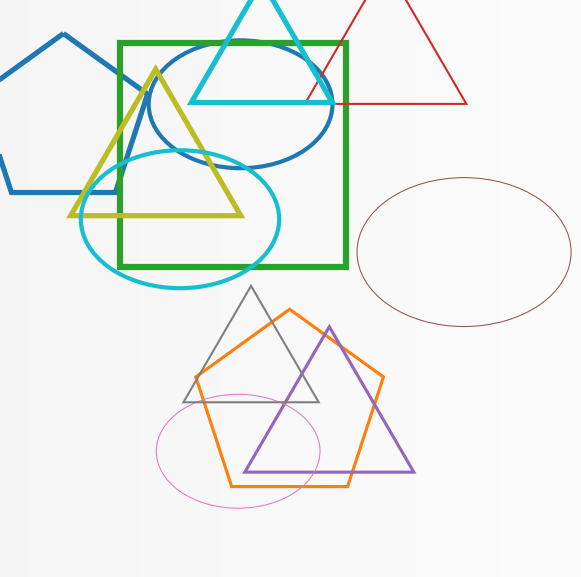[{"shape": "pentagon", "thickness": 2.5, "radius": 0.76, "center": [0.109, 0.789]}, {"shape": "oval", "thickness": 2, "radius": 0.79, "center": [0.414, 0.819]}, {"shape": "pentagon", "thickness": 1.5, "radius": 0.85, "center": [0.498, 0.294]}, {"shape": "square", "thickness": 3, "radius": 0.97, "center": [0.4, 0.73]}, {"shape": "triangle", "thickness": 1, "radius": 0.8, "center": [0.663, 0.899]}, {"shape": "triangle", "thickness": 1.5, "radius": 0.84, "center": [0.567, 0.265]}, {"shape": "oval", "thickness": 0.5, "radius": 0.92, "center": [0.798, 0.563]}, {"shape": "oval", "thickness": 0.5, "radius": 0.7, "center": [0.41, 0.218]}, {"shape": "triangle", "thickness": 1, "radius": 0.67, "center": [0.432, 0.37]}, {"shape": "triangle", "thickness": 2.5, "radius": 0.85, "center": [0.268, 0.71]}, {"shape": "triangle", "thickness": 2.5, "radius": 0.7, "center": [0.45, 0.892]}, {"shape": "oval", "thickness": 2, "radius": 0.85, "center": [0.31, 0.62]}]